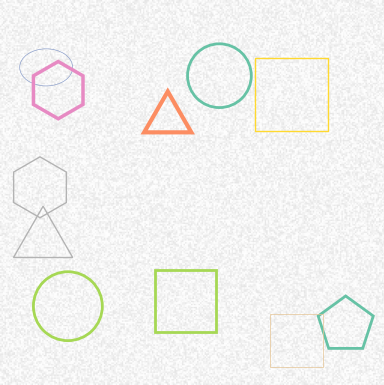[{"shape": "pentagon", "thickness": 2, "radius": 0.38, "center": [0.898, 0.156]}, {"shape": "circle", "thickness": 2, "radius": 0.41, "center": [0.57, 0.803]}, {"shape": "triangle", "thickness": 3, "radius": 0.35, "center": [0.436, 0.692]}, {"shape": "oval", "thickness": 0.5, "radius": 0.34, "center": [0.12, 0.825]}, {"shape": "hexagon", "thickness": 2.5, "radius": 0.37, "center": [0.151, 0.766]}, {"shape": "square", "thickness": 2, "radius": 0.4, "center": [0.482, 0.219]}, {"shape": "circle", "thickness": 2, "radius": 0.45, "center": [0.176, 0.205]}, {"shape": "square", "thickness": 1, "radius": 0.47, "center": [0.756, 0.755]}, {"shape": "square", "thickness": 0.5, "radius": 0.34, "center": [0.771, 0.115]}, {"shape": "triangle", "thickness": 1, "radius": 0.44, "center": [0.112, 0.376]}, {"shape": "hexagon", "thickness": 1, "radius": 0.4, "center": [0.104, 0.514]}]